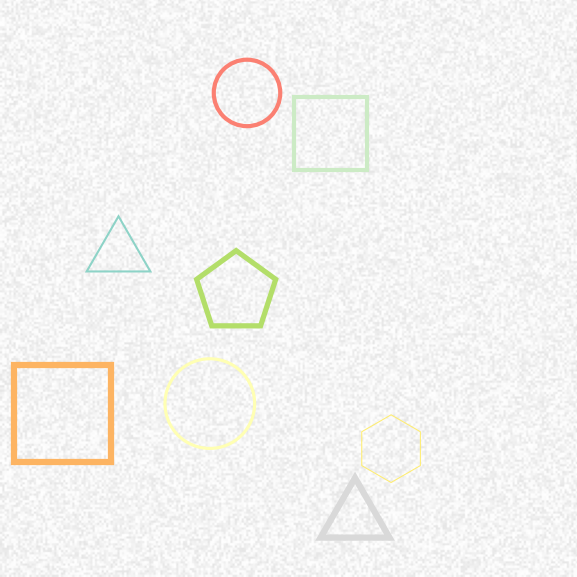[{"shape": "triangle", "thickness": 1, "radius": 0.32, "center": [0.205, 0.561]}, {"shape": "circle", "thickness": 1.5, "radius": 0.39, "center": [0.363, 0.3]}, {"shape": "circle", "thickness": 2, "radius": 0.29, "center": [0.428, 0.838]}, {"shape": "square", "thickness": 3, "radius": 0.42, "center": [0.109, 0.284]}, {"shape": "pentagon", "thickness": 2.5, "radius": 0.36, "center": [0.409, 0.493]}, {"shape": "triangle", "thickness": 3, "radius": 0.34, "center": [0.615, 0.103]}, {"shape": "square", "thickness": 2, "radius": 0.31, "center": [0.572, 0.768]}, {"shape": "hexagon", "thickness": 0.5, "radius": 0.29, "center": [0.677, 0.222]}]